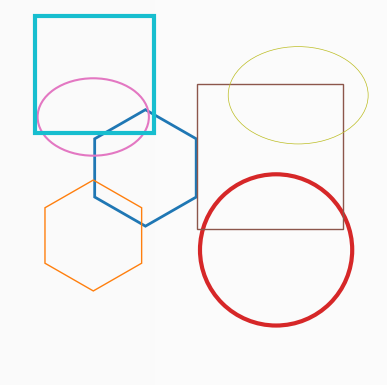[{"shape": "hexagon", "thickness": 2, "radius": 0.76, "center": [0.375, 0.564]}, {"shape": "hexagon", "thickness": 1, "radius": 0.72, "center": [0.241, 0.388]}, {"shape": "circle", "thickness": 3, "radius": 0.98, "center": [0.713, 0.351]}, {"shape": "square", "thickness": 1, "radius": 0.94, "center": [0.697, 0.594]}, {"shape": "oval", "thickness": 1.5, "radius": 0.72, "center": [0.241, 0.696]}, {"shape": "oval", "thickness": 0.5, "radius": 0.9, "center": [0.77, 0.753]}, {"shape": "square", "thickness": 3, "radius": 0.76, "center": [0.244, 0.807]}]